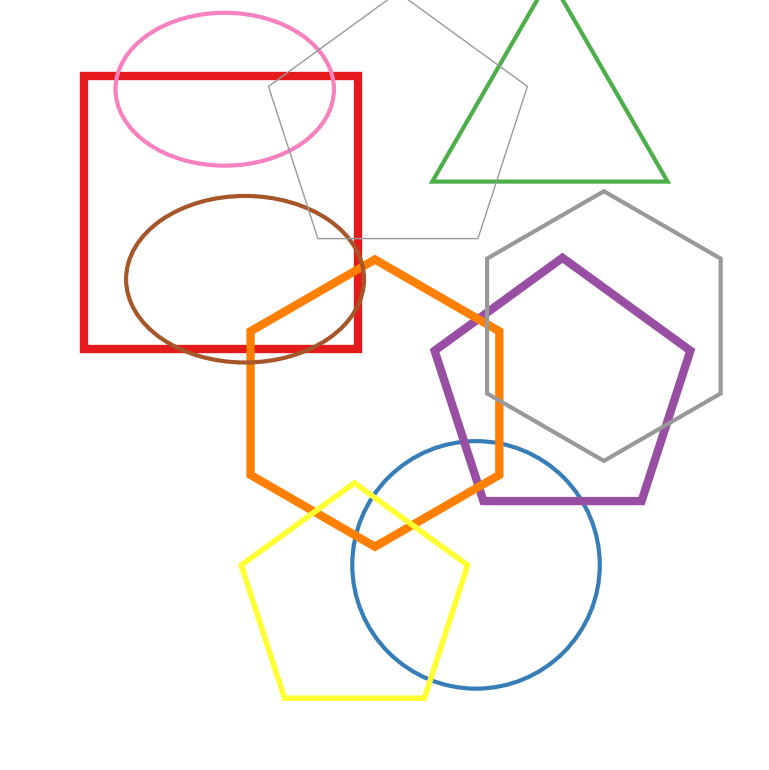[{"shape": "square", "thickness": 3, "radius": 0.89, "center": [0.287, 0.724]}, {"shape": "circle", "thickness": 1.5, "radius": 0.8, "center": [0.618, 0.266]}, {"shape": "triangle", "thickness": 1.5, "radius": 0.88, "center": [0.714, 0.852]}, {"shape": "pentagon", "thickness": 3, "radius": 0.87, "center": [0.731, 0.491]}, {"shape": "hexagon", "thickness": 3, "radius": 0.93, "center": [0.487, 0.477]}, {"shape": "pentagon", "thickness": 2, "radius": 0.77, "center": [0.46, 0.218]}, {"shape": "oval", "thickness": 1.5, "radius": 0.77, "center": [0.318, 0.637]}, {"shape": "oval", "thickness": 1.5, "radius": 0.71, "center": [0.292, 0.884]}, {"shape": "hexagon", "thickness": 1.5, "radius": 0.88, "center": [0.784, 0.577]}, {"shape": "pentagon", "thickness": 0.5, "radius": 0.88, "center": [0.517, 0.833]}]